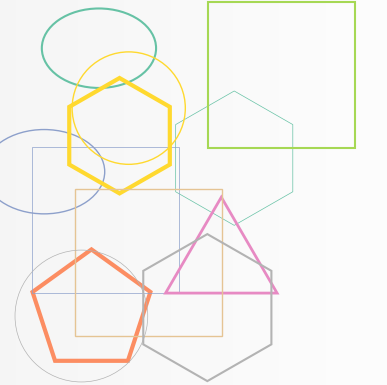[{"shape": "hexagon", "thickness": 0.5, "radius": 0.87, "center": [0.604, 0.589]}, {"shape": "oval", "thickness": 1.5, "radius": 0.74, "center": [0.255, 0.875]}, {"shape": "pentagon", "thickness": 3, "radius": 0.8, "center": [0.236, 0.192]}, {"shape": "oval", "thickness": 1, "radius": 0.78, "center": [0.114, 0.554]}, {"shape": "square", "thickness": 0.5, "radius": 0.95, "center": [0.272, 0.428]}, {"shape": "triangle", "thickness": 2, "radius": 0.83, "center": [0.571, 0.322]}, {"shape": "square", "thickness": 1.5, "radius": 0.94, "center": [0.726, 0.805]}, {"shape": "circle", "thickness": 1, "radius": 0.73, "center": [0.332, 0.719]}, {"shape": "hexagon", "thickness": 3, "radius": 0.75, "center": [0.308, 0.648]}, {"shape": "square", "thickness": 1, "radius": 0.95, "center": [0.383, 0.319]}, {"shape": "circle", "thickness": 0.5, "radius": 0.86, "center": [0.21, 0.179]}, {"shape": "hexagon", "thickness": 1.5, "radius": 0.95, "center": [0.535, 0.201]}]